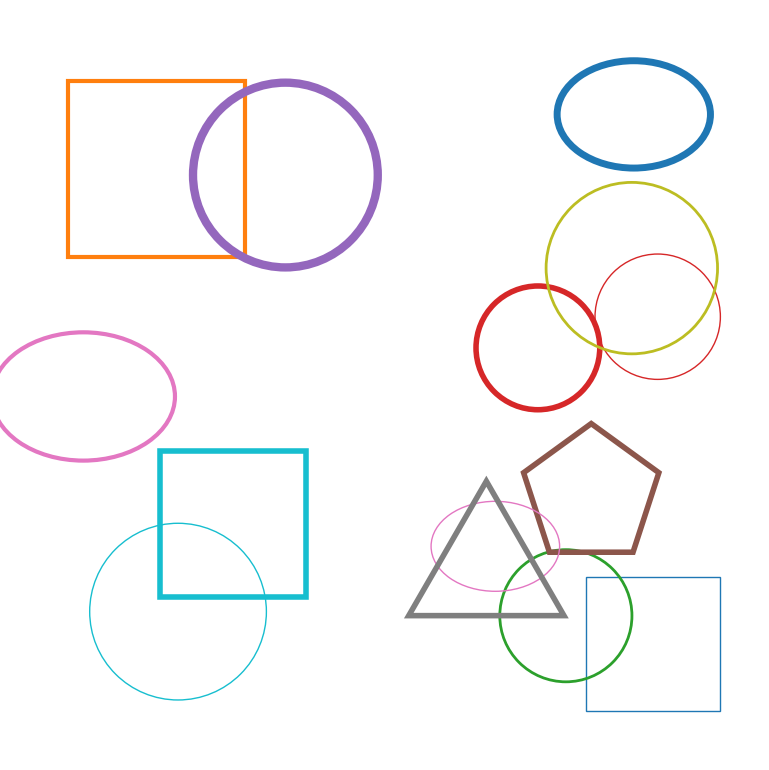[{"shape": "square", "thickness": 0.5, "radius": 0.44, "center": [0.849, 0.164]}, {"shape": "oval", "thickness": 2.5, "radius": 0.5, "center": [0.823, 0.851]}, {"shape": "square", "thickness": 1.5, "radius": 0.57, "center": [0.203, 0.781]}, {"shape": "circle", "thickness": 1, "radius": 0.43, "center": [0.735, 0.2]}, {"shape": "circle", "thickness": 0.5, "radius": 0.41, "center": [0.854, 0.589]}, {"shape": "circle", "thickness": 2, "radius": 0.4, "center": [0.699, 0.548]}, {"shape": "circle", "thickness": 3, "radius": 0.6, "center": [0.371, 0.773]}, {"shape": "pentagon", "thickness": 2, "radius": 0.46, "center": [0.768, 0.358]}, {"shape": "oval", "thickness": 1.5, "radius": 0.6, "center": [0.108, 0.485]}, {"shape": "oval", "thickness": 0.5, "radius": 0.42, "center": [0.643, 0.291]}, {"shape": "triangle", "thickness": 2, "radius": 0.58, "center": [0.632, 0.259]}, {"shape": "circle", "thickness": 1, "radius": 0.56, "center": [0.821, 0.652]}, {"shape": "circle", "thickness": 0.5, "radius": 0.57, "center": [0.231, 0.206]}, {"shape": "square", "thickness": 2, "radius": 0.48, "center": [0.303, 0.319]}]